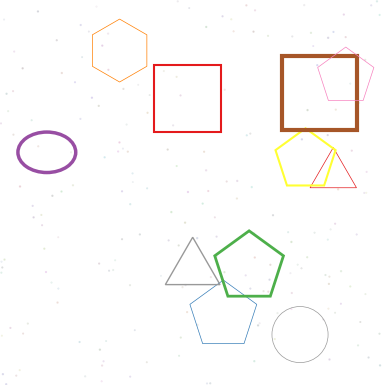[{"shape": "triangle", "thickness": 0.5, "radius": 0.35, "center": [0.866, 0.547]}, {"shape": "square", "thickness": 1.5, "radius": 0.44, "center": [0.486, 0.744]}, {"shape": "pentagon", "thickness": 0.5, "radius": 0.46, "center": [0.58, 0.181]}, {"shape": "pentagon", "thickness": 2, "radius": 0.47, "center": [0.647, 0.307]}, {"shape": "oval", "thickness": 2.5, "radius": 0.38, "center": [0.122, 0.604]}, {"shape": "hexagon", "thickness": 0.5, "radius": 0.41, "center": [0.311, 0.869]}, {"shape": "pentagon", "thickness": 1.5, "radius": 0.41, "center": [0.794, 0.585]}, {"shape": "square", "thickness": 3, "radius": 0.48, "center": [0.83, 0.758]}, {"shape": "pentagon", "thickness": 0.5, "radius": 0.38, "center": [0.898, 0.801]}, {"shape": "circle", "thickness": 0.5, "radius": 0.36, "center": [0.779, 0.131]}, {"shape": "triangle", "thickness": 1, "radius": 0.41, "center": [0.5, 0.302]}]